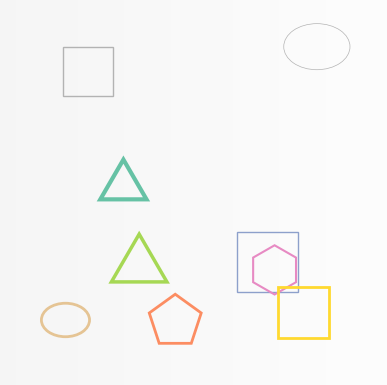[{"shape": "triangle", "thickness": 3, "radius": 0.34, "center": [0.318, 0.517]}, {"shape": "pentagon", "thickness": 2, "radius": 0.35, "center": [0.452, 0.165]}, {"shape": "square", "thickness": 1, "radius": 0.39, "center": [0.69, 0.321]}, {"shape": "hexagon", "thickness": 1.5, "radius": 0.32, "center": [0.709, 0.299]}, {"shape": "triangle", "thickness": 2.5, "radius": 0.41, "center": [0.359, 0.309]}, {"shape": "square", "thickness": 2, "radius": 0.33, "center": [0.784, 0.188]}, {"shape": "oval", "thickness": 2, "radius": 0.31, "center": [0.169, 0.169]}, {"shape": "oval", "thickness": 0.5, "radius": 0.43, "center": [0.818, 0.879]}, {"shape": "square", "thickness": 1, "radius": 0.32, "center": [0.227, 0.815]}]